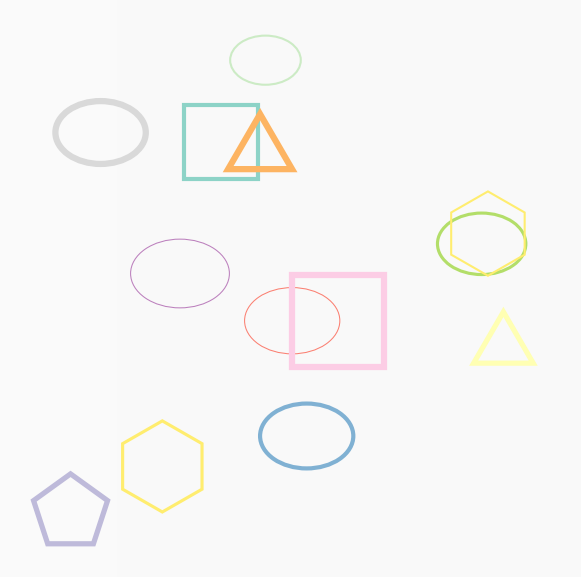[{"shape": "square", "thickness": 2, "radius": 0.32, "center": [0.38, 0.754]}, {"shape": "triangle", "thickness": 2.5, "radius": 0.3, "center": [0.866, 0.4]}, {"shape": "pentagon", "thickness": 2.5, "radius": 0.33, "center": [0.121, 0.112]}, {"shape": "oval", "thickness": 0.5, "radius": 0.41, "center": [0.503, 0.444]}, {"shape": "oval", "thickness": 2, "radius": 0.4, "center": [0.528, 0.244]}, {"shape": "triangle", "thickness": 3, "radius": 0.32, "center": [0.447, 0.738]}, {"shape": "oval", "thickness": 1.5, "radius": 0.38, "center": [0.829, 0.577]}, {"shape": "square", "thickness": 3, "radius": 0.4, "center": [0.582, 0.443]}, {"shape": "oval", "thickness": 3, "radius": 0.39, "center": [0.173, 0.77]}, {"shape": "oval", "thickness": 0.5, "radius": 0.42, "center": [0.31, 0.526]}, {"shape": "oval", "thickness": 1, "radius": 0.3, "center": [0.457, 0.895]}, {"shape": "hexagon", "thickness": 1, "radius": 0.36, "center": [0.839, 0.595]}, {"shape": "hexagon", "thickness": 1.5, "radius": 0.39, "center": [0.279, 0.191]}]